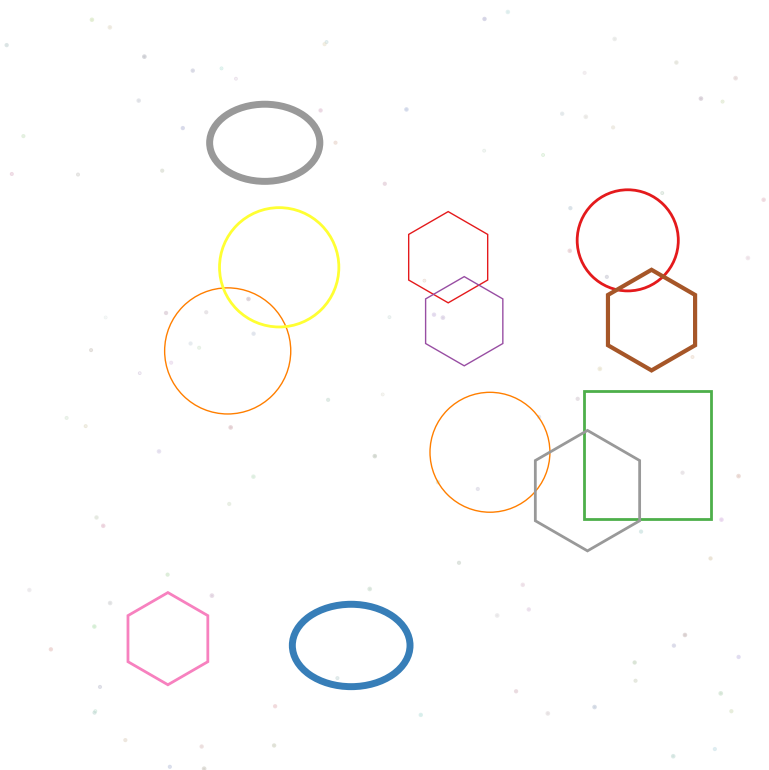[{"shape": "circle", "thickness": 1, "radius": 0.33, "center": [0.815, 0.688]}, {"shape": "hexagon", "thickness": 0.5, "radius": 0.3, "center": [0.582, 0.666]}, {"shape": "oval", "thickness": 2.5, "radius": 0.38, "center": [0.456, 0.162]}, {"shape": "square", "thickness": 1, "radius": 0.41, "center": [0.841, 0.409]}, {"shape": "hexagon", "thickness": 0.5, "radius": 0.29, "center": [0.603, 0.583]}, {"shape": "circle", "thickness": 0.5, "radius": 0.41, "center": [0.296, 0.544]}, {"shape": "circle", "thickness": 0.5, "radius": 0.39, "center": [0.636, 0.413]}, {"shape": "circle", "thickness": 1, "radius": 0.39, "center": [0.363, 0.653]}, {"shape": "hexagon", "thickness": 1.5, "radius": 0.33, "center": [0.846, 0.584]}, {"shape": "hexagon", "thickness": 1, "radius": 0.3, "center": [0.218, 0.171]}, {"shape": "oval", "thickness": 2.5, "radius": 0.36, "center": [0.344, 0.815]}, {"shape": "hexagon", "thickness": 1, "radius": 0.39, "center": [0.763, 0.363]}]